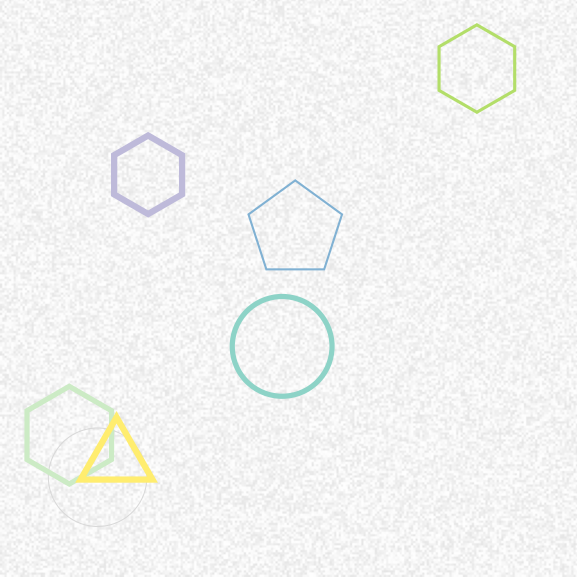[{"shape": "circle", "thickness": 2.5, "radius": 0.43, "center": [0.489, 0.399]}, {"shape": "hexagon", "thickness": 3, "radius": 0.34, "center": [0.256, 0.697]}, {"shape": "pentagon", "thickness": 1, "radius": 0.43, "center": [0.511, 0.602]}, {"shape": "hexagon", "thickness": 1.5, "radius": 0.38, "center": [0.826, 0.88]}, {"shape": "circle", "thickness": 0.5, "radius": 0.43, "center": [0.169, 0.173]}, {"shape": "hexagon", "thickness": 2.5, "radius": 0.42, "center": [0.12, 0.246]}, {"shape": "triangle", "thickness": 3, "radius": 0.36, "center": [0.202, 0.205]}]